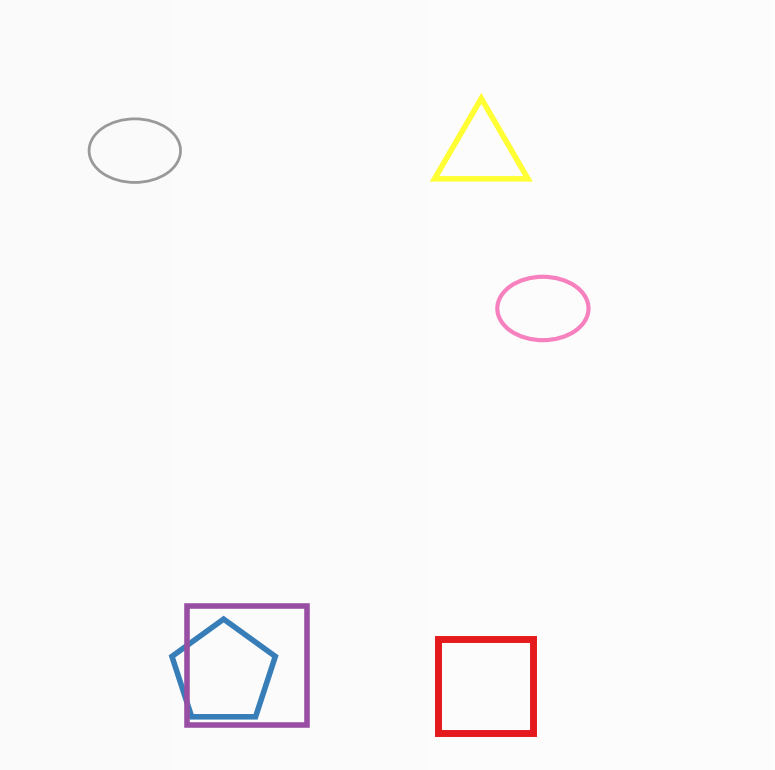[{"shape": "square", "thickness": 2.5, "radius": 0.31, "center": [0.627, 0.109]}, {"shape": "pentagon", "thickness": 2, "radius": 0.35, "center": [0.289, 0.126]}, {"shape": "square", "thickness": 2, "radius": 0.39, "center": [0.319, 0.136]}, {"shape": "triangle", "thickness": 2, "radius": 0.35, "center": [0.621, 0.803]}, {"shape": "oval", "thickness": 1.5, "radius": 0.29, "center": [0.701, 0.599]}, {"shape": "oval", "thickness": 1, "radius": 0.29, "center": [0.174, 0.804]}]